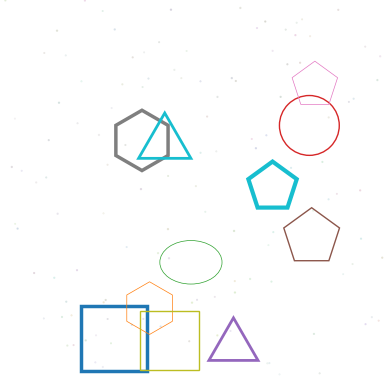[{"shape": "square", "thickness": 2.5, "radius": 0.42, "center": [0.296, 0.121]}, {"shape": "hexagon", "thickness": 0.5, "radius": 0.34, "center": [0.389, 0.2]}, {"shape": "oval", "thickness": 0.5, "radius": 0.4, "center": [0.496, 0.319]}, {"shape": "circle", "thickness": 1, "radius": 0.39, "center": [0.804, 0.674]}, {"shape": "triangle", "thickness": 2, "radius": 0.37, "center": [0.606, 0.101]}, {"shape": "pentagon", "thickness": 1, "radius": 0.38, "center": [0.809, 0.384]}, {"shape": "pentagon", "thickness": 0.5, "radius": 0.31, "center": [0.818, 0.779]}, {"shape": "hexagon", "thickness": 2.5, "radius": 0.39, "center": [0.369, 0.635]}, {"shape": "square", "thickness": 1, "radius": 0.38, "center": [0.44, 0.116]}, {"shape": "pentagon", "thickness": 3, "radius": 0.33, "center": [0.708, 0.514]}, {"shape": "triangle", "thickness": 2, "radius": 0.39, "center": [0.428, 0.628]}]